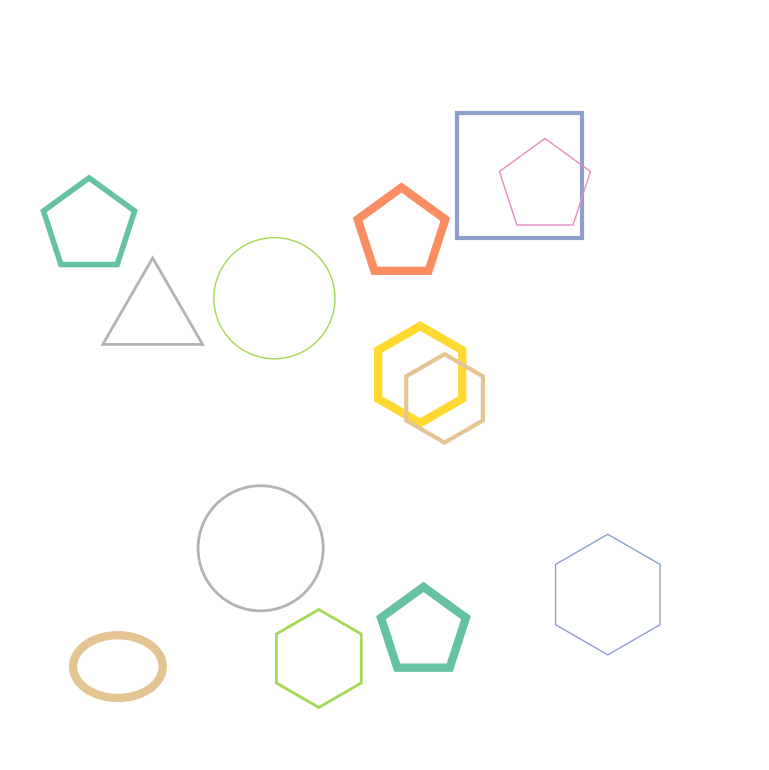[{"shape": "pentagon", "thickness": 3, "radius": 0.29, "center": [0.55, 0.18]}, {"shape": "pentagon", "thickness": 2, "radius": 0.31, "center": [0.116, 0.707]}, {"shape": "pentagon", "thickness": 3, "radius": 0.3, "center": [0.521, 0.697]}, {"shape": "hexagon", "thickness": 0.5, "radius": 0.39, "center": [0.789, 0.228]}, {"shape": "square", "thickness": 1.5, "radius": 0.41, "center": [0.675, 0.772]}, {"shape": "pentagon", "thickness": 0.5, "radius": 0.31, "center": [0.708, 0.758]}, {"shape": "hexagon", "thickness": 1, "radius": 0.32, "center": [0.414, 0.145]}, {"shape": "circle", "thickness": 0.5, "radius": 0.39, "center": [0.356, 0.613]}, {"shape": "hexagon", "thickness": 3, "radius": 0.32, "center": [0.546, 0.514]}, {"shape": "oval", "thickness": 3, "radius": 0.29, "center": [0.153, 0.134]}, {"shape": "hexagon", "thickness": 1.5, "radius": 0.29, "center": [0.577, 0.483]}, {"shape": "circle", "thickness": 1, "radius": 0.41, "center": [0.339, 0.288]}, {"shape": "triangle", "thickness": 1, "radius": 0.37, "center": [0.198, 0.59]}]